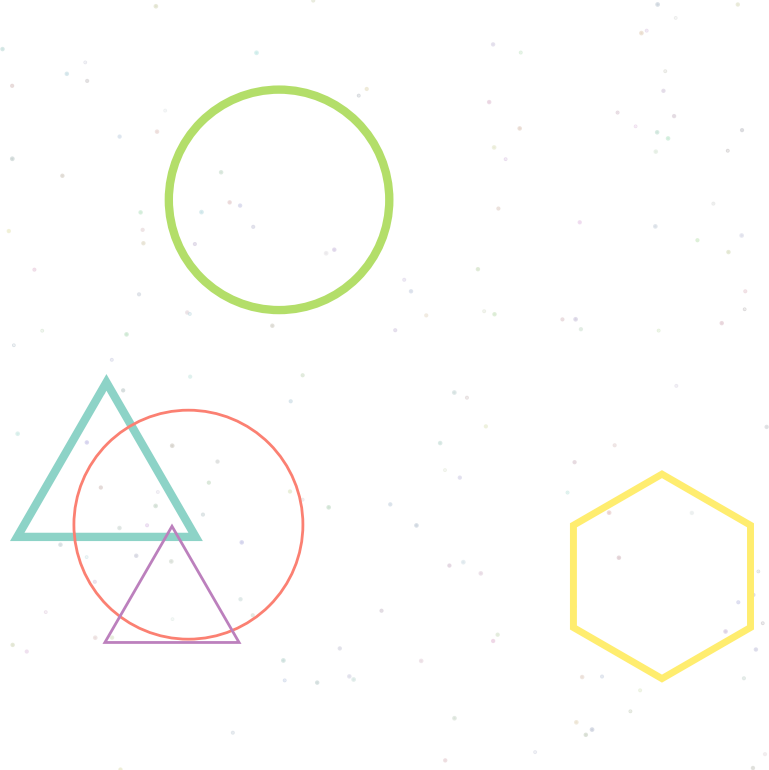[{"shape": "triangle", "thickness": 3, "radius": 0.67, "center": [0.138, 0.37]}, {"shape": "circle", "thickness": 1, "radius": 0.74, "center": [0.245, 0.319]}, {"shape": "circle", "thickness": 3, "radius": 0.72, "center": [0.362, 0.74]}, {"shape": "triangle", "thickness": 1, "radius": 0.5, "center": [0.223, 0.216]}, {"shape": "hexagon", "thickness": 2.5, "radius": 0.66, "center": [0.86, 0.251]}]